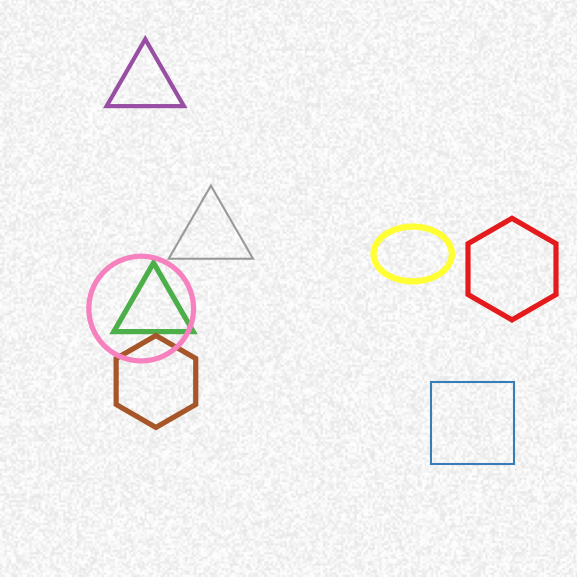[{"shape": "hexagon", "thickness": 2.5, "radius": 0.44, "center": [0.887, 0.533]}, {"shape": "square", "thickness": 1, "radius": 0.36, "center": [0.818, 0.267]}, {"shape": "triangle", "thickness": 2.5, "radius": 0.4, "center": [0.266, 0.465]}, {"shape": "triangle", "thickness": 2, "radius": 0.39, "center": [0.252, 0.854]}, {"shape": "oval", "thickness": 3, "radius": 0.34, "center": [0.715, 0.559]}, {"shape": "hexagon", "thickness": 2.5, "radius": 0.4, "center": [0.27, 0.339]}, {"shape": "circle", "thickness": 2.5, "radius": 0.45, "center": [0.244, 0.465]}, {"shape": "triangle", "thickness": 1, "radius": 0.42, "center": [0.365, 0.593]}]